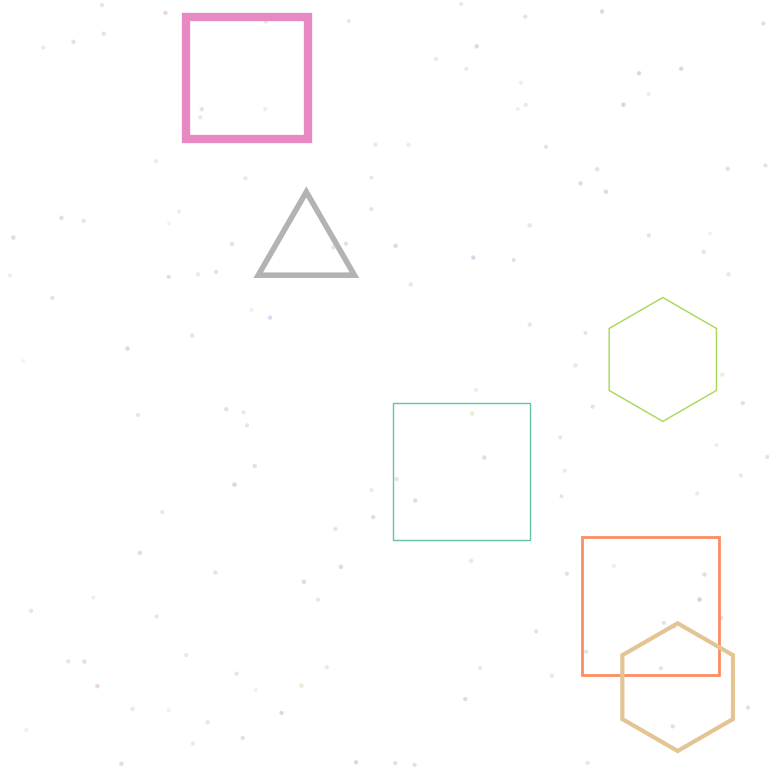[{"shape": "square", "thickness": 0.5, "radius": 0.45, "center": [0.599, 0.388]}, {"shape": "square", "thickness": 1, "radius": 0.45, "center": [0.845, 0.213]}, {"shape": "square", "thickness": 3, "radius": 0.4, "center": [0.321, 0.899]}, {"shape": "hexagon", "thickness": 0.5, "radius": 0.4, "center": [0.861, 0.533]}, {"shape": "hexagon", "thickness": 1.5, "radius": 0.41, "center": [0.88, 0.108]}, {"shape": "triangle", "thickness": 2, "radius": 0.36, "center": [0.398, 0.679]}]